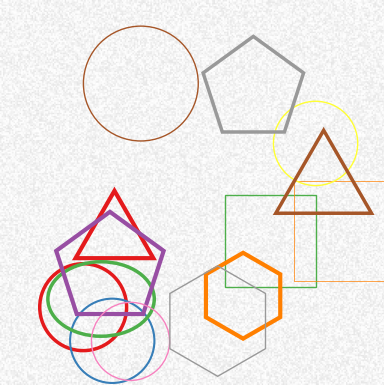[{"shape": "triangle", "thickness": 3, "radius": 0.58, "center": [0.297, 0.388]}, {"shape": "circle", "thickness": 2.5, "radius": 0.56, "center": [0.216, 0.202]}, {"shape": "circle", "thickness": 1.5, "radius": 0.55, "center": [0.292, 0.115]}, {"shape": "square", "thickness": 1, "radius": 0.6, "center": [0.702, 0.375]}, {"shape": "oval", "thickness": 2.5, "radius": 0.69, "center": [0.263, 0.223]}, {"shape": "pentagon", "thickness": 3, "radius": 0.73, "center": [0.286, 0.303]}, {"shape": "hexagon", "thickness": 3, "radius": 0.56, "center": [0.631, 0.232]}, {"shape": "square", "thickness": 0.5, "radius": 0.65, "center": [0.894, 0.401]}, {"shape": "circle", "thickness": 1, "radius": 0.55, "center": [0.82, 0.628]}, {"shape": "triangle", "thickness": 2.5, "radius": 0.72, "center": [0.841, 0.518]}, {"shape": "circle", "thickness": 1, "radius": 0.75, "center": [0.366, 0.783]}, {"shape": "circle", "thickness": 1, "radius": 0.51, "center": [0.339, 0.113]}, {"shape": "hexagon", "thickness": 1, "radius": 0.72, "center": [0.565, 0.166]}, {"shape": "pentagon", "thickness": 2.5, "radius": 0.69, "center": [0.658, 0.768]}]